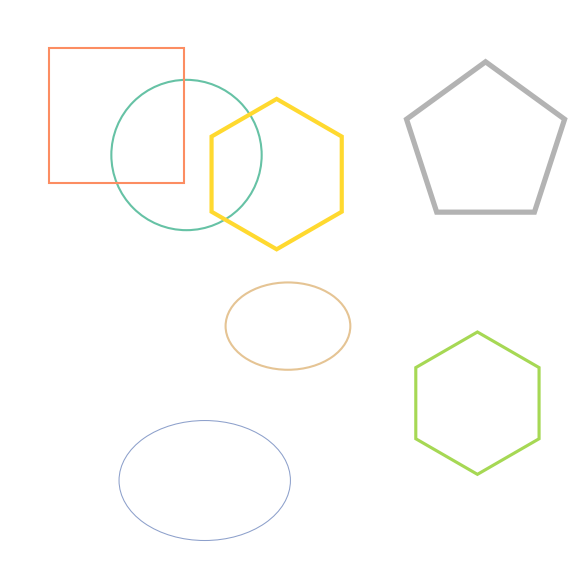[{"shape": "circle", "thickness": 1, "radius": 0.65, "center": [0.323, 0.731]}, {"shape": "square", "thickness": 1, "radius": 0.58, "center": [0.202, 0.8]}, {"shape": "oval", "thickness": 0.5, "radius": 0.74, "center": [0.355, 0.167]}, {"shape": "hexagon", "thickness": 1.5, "radius": 0.62, "center": [0.827, 0.301]}, {"shape": "hexagon", "thickness": 2, "radius": 0.65, "center": [0.479, 0.698]}, {"shape": "oval", "thickness": 1, "radius": 0.54, "center": [0.499, 0.434]}, {"shape": "pentagon", "thickness": 2.5, "radius": 0.72, "center": [0.841, 0.748]}]